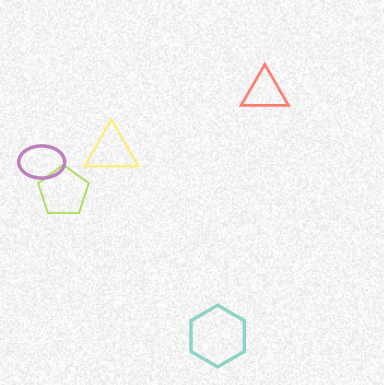[{"shape": "hexagon", "thickness": 2.5, "radius": 0.4, "center": [0.565, 0.127]}, {"shape": "triangle", "thickness": 2, "radius": 0.36, "center": [0.688, 0.762]}, {"shape": "pentagon", "thickness": 1.5, "radius": 0.35, "center": [0.165, 0.503]}, {"shape": "oval", "thickness": 2.5, "radius": 0.3, "center": [0.108, 0.579]}, {"shape": "triangle", "thickness": 1.5, "radius": 0.4, "center": [0.29, 0.609]}]